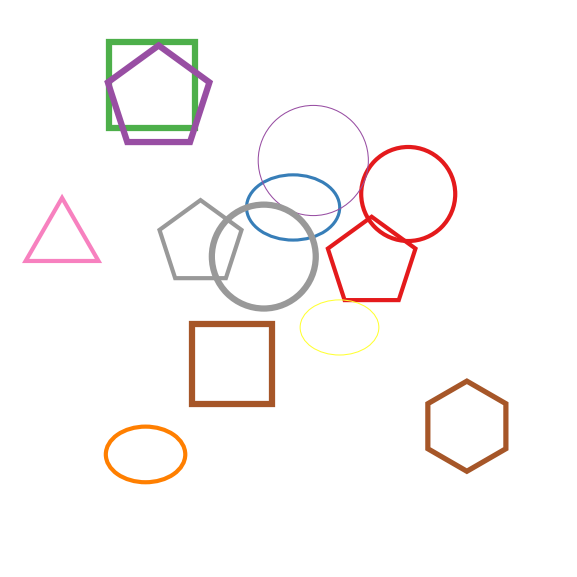[{"shape": "pentagon", "thickness": 2, "radius": 0.4, "center": [0.644, 0.544]}, {"shape": "circle", "thickness": 2, "radius": 0.41, "center": [0.707, 0.663]}, {"shape": "oval", "thickness": 1.5, "radius": 0.4, "center": [0.508, 0.64]}, {"shape": "square", "thickness": 3, "radius": 0.37, "center": [0.264, 0.852]}, {"shape": "circle", "thickness": 0.5, "radius": 0.48, "center": [0.542, 0.721]}, {"shape": "pentagon", "thickness": 3, "radius": 0.46, "center": [0.275, 0.828]}, {"shape": "oval", "thickness": 2, "radius": 0.34, "center": [0.252, 0.212]}, {"shape": "oval", "thickness": 0.5, "radius": 0.34, "center": [0.588, 0.432]}, {"shape": "square", "thickness": 3, "radius": 0.35, "center": [0.402, 0.369]}, {"shape": "hexagon", "thickness": 2.5, "radius": 0.39, "center": [0.808, 0.261]}, {"shape": "triangle", "thickness": 2, "radius": 0.36, "center": [0.107, 0.584]}, {"shape": "circle", "thickness": 3, "radius": 0.45, "center": [0.457, 0.555]}, {"shape": "pentagon", "thickness": 2, "radius": 0.37, "center": [0.347, 0.578]}]